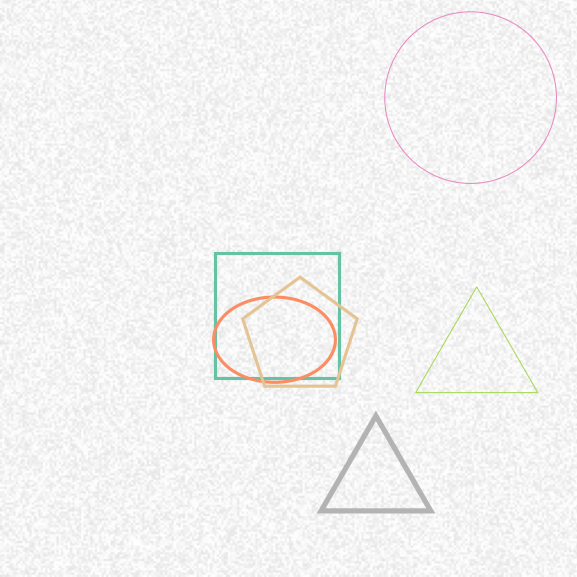[{"shape": "square", "thickness": 1.5, "radius": 0.54, "center": [0.48, 0.453]}, {"shape": "oval", "thickness": 1.5, "radius": 0.53, "center": [0.475, 0.411]}, {"shape": "circle", "thickness": 0.5, "radius": 0.74, "center": [0.815, 0.83]}, {"shape": "triangle", "thickness": 0.5, "radius": 0.61, "center": [0.825, 0.38]}, {"shape": "pentagon", "thickness": 1.5, "radius": 0.52, "center": [0.519, 0.415]}, {"shape": "triangle", "thickness": 2.5, "radius": 0.55, "center": [0.651, 0.169]}]